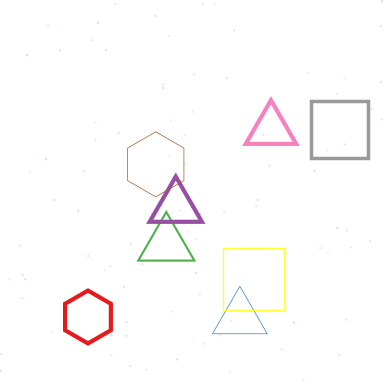[{"shape": "hexagon", "thickness": 3, "radius": 0.34, "center": [0.228, 0.177]}, {"shape": "triangle", "thickness": 0.5, "radius": 0.41, "center": [0.623, 0.174]}, {"shape": "triangle", "thickness": 1.5, "radius": 0.42, "center": [0.432, 0.365]}, {"shape": "triangle", "thickness": 3, "radius": 0.39, "center": [0.457, 0.463]}, {"shape": "square", "thickness": 1, "radius": 0.4, "center": [0.658, 0.275]}, {"shape": "hexagon", "thickness": 0.5, "radius": 0.42, "center": [0.405, 0.573]}, {"shape": "triangle", "thickness": 3, "radius": 0.38, "center": [0.704, 0.664]}, {"shape": "square", "thickness": 2.5, "radius": 0.37, "center": [0.881, 0.663]}]